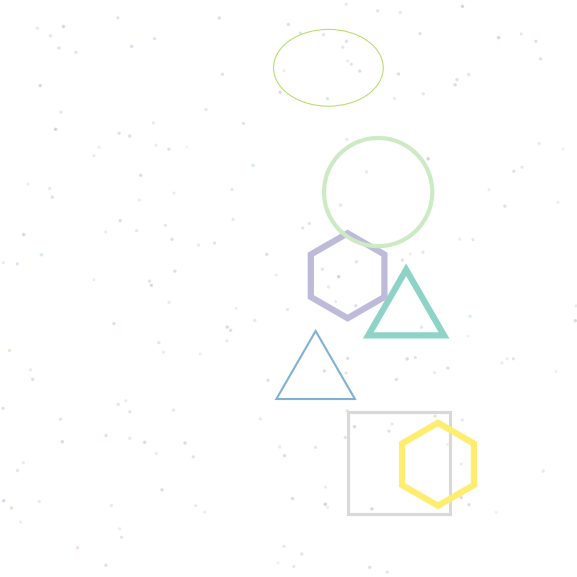[{"shape": "triangle", "thickness": 3, "radius": 0.38, "center": [0.703, 0.456]}, {"shape": "hexagon", "thickness": 3, "radius": 0.37, "center": [0.602, 0.522]}, {"shape": "triangle", "thickness": 1, "radius": 0.39, "center": [0.547, 0.347]}, {"shape": "oval", "thickness": 0.5, "radius": 0.48, "center": [0.569, 0.882]}, {"shape": "square", "thickness": 1.5, "radius": 0.44, "center": [0.691, 0.197]}, {"shape": "circle", "thickness": 2, "radius": 0.47, "center": [0.655, 0.667]}, {"shape": "hexagon", "thickness": 3, "radius": 0.36, "center": [0.758, 0.195]}]